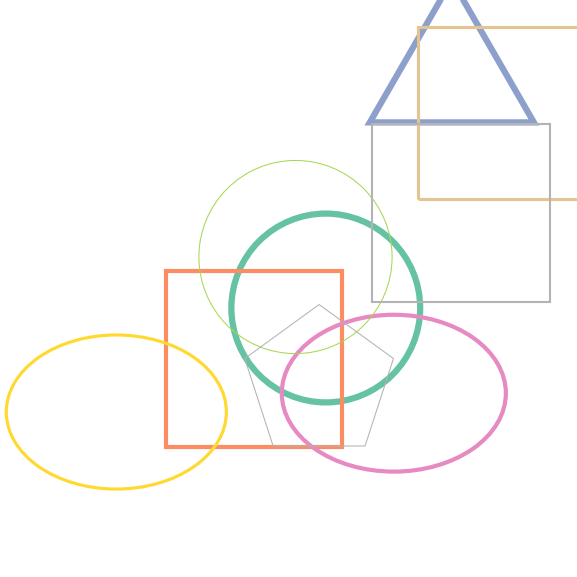[{"shape": "circle", "thickness": 3, "radius": 0.82, "center": [0.564, 0.466]}, {"shape": "square", "thickness": 2, "radius": 0.76, "center": [0.44, 0.378]}, {"shape": "triangle", "thickness": 3, "radius": 0.82, "center": [0.782, 0.869]}, {"shape": "oval", "thickness": 2, "radius": 0.97, "center": [0.682, 0.318]}, {"shape": "circle", "thickness": 0.5, "radius": 0.84, "center": [0.512, 0.554]}, {"shape": "oval", "thickness": 1.5, "radius": 0.95, "center": [0.201, 0.286]}, {"shape": "square", "thickness": 1.5, "radius": 0.74, "center": [0.873, 0.803]}, {"shape": "square", "thickness": 1, "radius": 0.77, "center": [0.799, 0.63]}, {"shape": "pentagon", "thickness": 0.5, "radius": 0.68, "center": [0.553, 0.336]}]